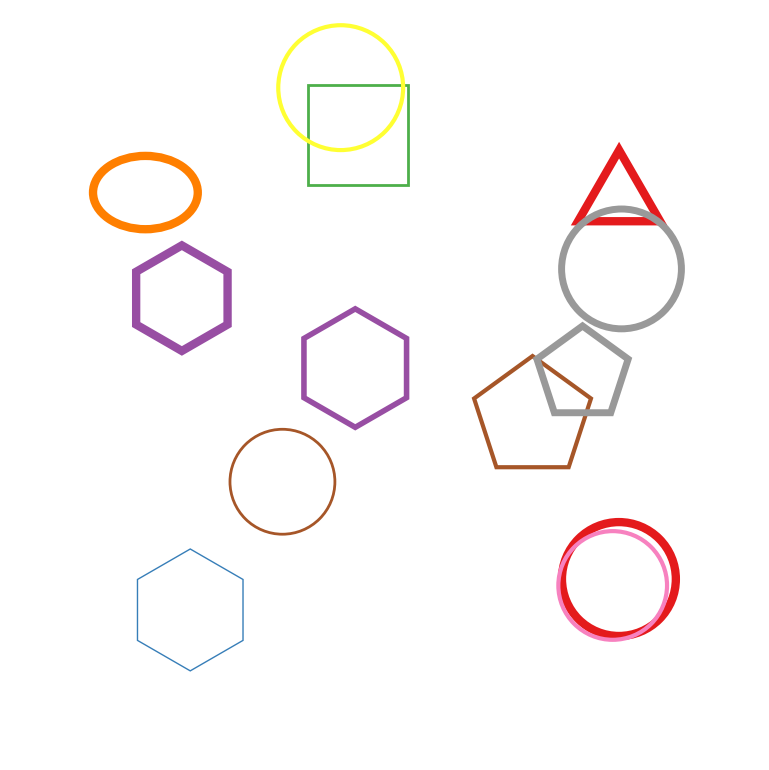[{"shape": "circle", "thickness": 3, "radius": 0.37, "center": [0.804, 0.248]}, {"shape": "triangle", "thickness": 3, "radius": 0.31, "center": [0.804, 0.743]}, {"shape": "hexagon", "thickness": 0.5, "radius": 0.4, "center": [0.247, 0.208]}, {"shape": "square", "thickness": 1, "radius": 0.33, "center": [0.465, 0.824]}, {"shape": "hexagon", "thickness": 3, "radius": 0.34, "center": [0.236, 0.613]}, {"shape": "hexagon", "thickness": 2, "radius": 0.38, "center": [0.461, 0.522]}, {"shape": "oval", "thickness": 3, "radius": 0.34, "center": [0.189, 0.75]}, {"shape": "circle", "thickness": 1.5, "radius": 0.41, "center": [0.442, 0.886]}, {"shape": "circle", "thickness": 1, "radius": 0.34, "center": [0.367, 0.374]}, {"shape": "pentagon", "thickness": 1.5, "radius": 0.4, "center": [0.692, 0.458]}, {"shape": "circle", "thickness": 1.5, "radius": 0.35, "center": [0.796, 0.24]}, {"shape": "pentagon", "thickness": 2.5, "radius": 0.31, "center": [0.757, 0.514]}, {"shape": "circle", "thickness": 2.5, "radius": 0.39, "center": [0.807, 0.651]}]